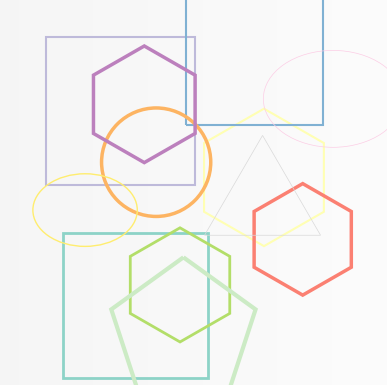[{"shape": "square", "thickness": 2, "radius": 0.94, "center": [0.35, 0.206]}, {"shape": "hexagon", "thickness": 1.5, "radius": 0.89, "center": [0.681, 0.539]}, {"shape": "square", "thickness": 1.5, "radius": 0.96, "center": [0.312, 0.712]}, {"shape": "hexagon", "thickness": 2.5, "radius": 0.72, "center": [0.781, 0.378]}, {"shape": "square", "thickness": 1.5, "radius": 0.88, "center": [0.656, 0.852]}, {"shape": "circle", "thickness": 2.5, "radius": 0.7, "center": [0.403, 0.579]}, {"shape": "hexagon", "thickness": 2, "radius": 0.74, "center": [0.465, 0.26]}, {"shape": "oval", "thickness": 0.5, "radius": 0.9, "center": [0.859, 0.743]}, {"shape": "triangle", "thickness": 0.5, "radius": 0.86, "center": [0.678, 0.475]}, {"shape": "hexagon", "thickness": 2.5, "radius": 0.76, "center": [0.372, 0.729]}, {"shape": "pentagon", "thickness": 3, "radius": 0.98, "center": [0.473, 0.136]}, {"shape": "oval", "thickness": 1, "radius": 0.67, "center": [0.22, 0.454]}]